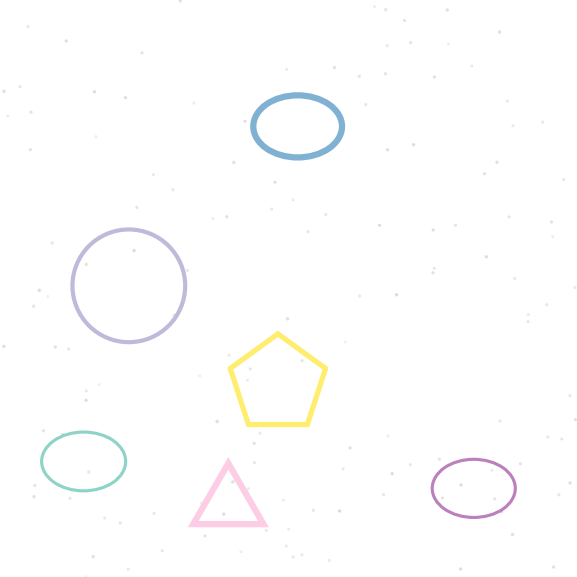[{"shape": "oval", "thickness": 1.5, "radius": 0.36, "center": [0.145, 0.2]}, {"shape": "circle", "thickness": 2, "radius": 0.49, "center": [0.223, 0.504]}, {"shape": "oval", "thickness": 3, "radius": 0.38, "center": [0.515, 0.78]}, {"shape": "triangle", "thickness": 3, "radius": 0.35, "center": [0.395, 0.127]}, {"shape": "oval", "thickness": 1.5, "radius": 0.36, "center": [0.82, 0.153]}, {"shape": "pentagon", "thickness": 2.5, "radius": 0.43, "center": [0.481, 0.334]}]